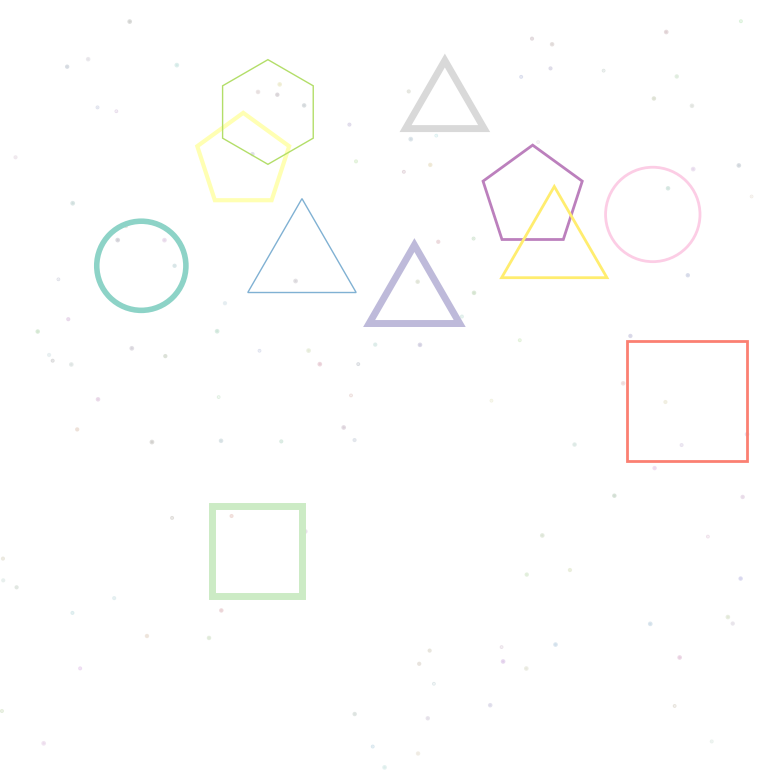[{"shape": "circle", "thickness": 2, "radius": 0.29, "center": [0.184, 0.655]}, {"shape": "pentagon", "thickness": 1.5, "radius": 0.31, "center": [0.316, 0.791]}, {"shape": "triangle", "thickness": 2.5, "radius": 0.34, "center": [0.538, 0.614]}, {"shape": "square", "thickness": 1, "radius": 0.39, "center": [0.893, 0.479]}, {"shape": "triangle", "thickness": 0.5, "radius": 0.41, "center": [0.392, 0.661]}, {"shape": "hexagon", "thickness": 0.5, "radius": 0.34, "center": [0.348, 0.855]}, {"shape": "circle", "thickness": 1, "radius": 0.31, "center": [0.848, 0.721]}, {"shape": "triangle", "thickness": 2.5, "radius": 0.29, "center": [0.578, 0.862]}, {"shape": "pentagon", "thickness": 1, "radius": 0.34, "center": [0.692, 0.744]}, {"shape": "square", "thickness": 2.5, "radius": 0.29, "center": [0.334, 0.285]}, {"shape": "triangle", "thickness": 1, "radius": 0.39, "center": [0.72, 0.679]}]